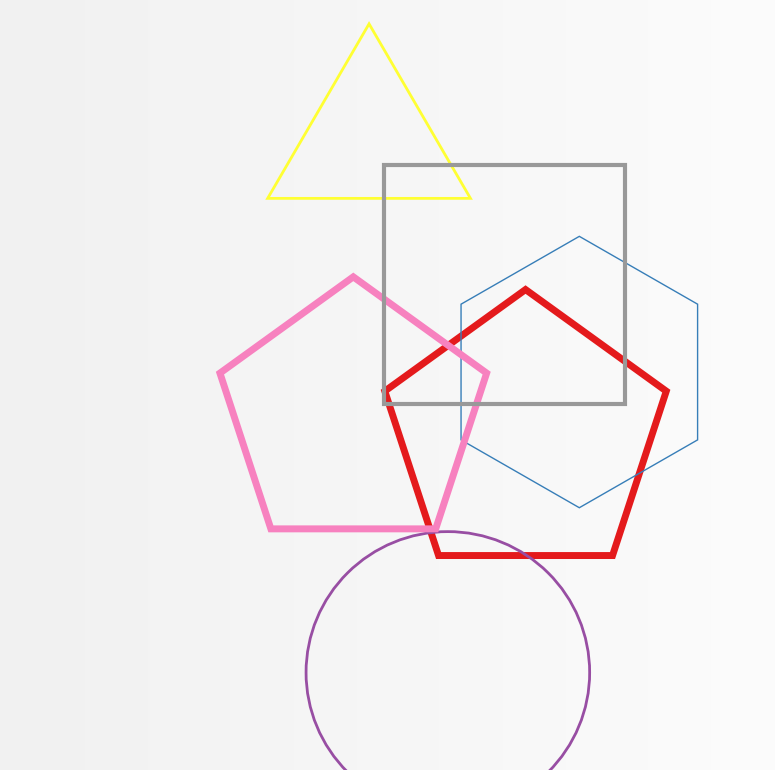[{"shape": "pentagon", "thickness": 2.5, "radius": 0.95, "center": [0.678, 0.433]}, {"shape": "hexagon", "thickness": 0.5, "radius": 0.88, "center": [0.748, 0.517]}, {"shape": "circle", "thickness": 1, "radius": 0.91, "center": [0.578, 0.127]}, {"shape": "triangle", "thickness": 1, "radius": 0.76, "center": [0.476, 0.818]}, {"shape": "pentagon", "thickness": 2.5, "radius": 0.9, "center": [0.456, 0.46]}, {"shape": "square", "thickness": 1.5, "radius": 0.78, "center": [0.651, 0.63]}]